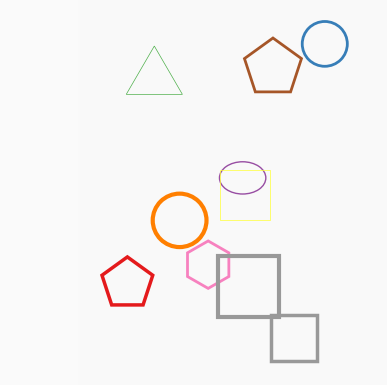[{"shape": "pentagon", "thickness": 2.5, "radius": 0.34, "center": [0.329, 0.264]}, {"shape": "circle", "thickness": 2, "radius": 0.29, "center": [0.838, 0.886]}, {"shape": "triangle", "thickness": 0.5, "radius": 0.42, "center": [0.398, 0.797]}, {"shape": "oval", "thickness": 1, "radius": 0.3, "center": [0.626, 0.538]}, {"shape": "circle", "thickness": 3, "radius": 0.35, "center": [0.464, 0.428]}, {"shape": "square", "thickness": 0.5, "radius": 0.33, "center": [0.633, 0.493]}, {"shape": "pentagon", "thickness": 2, "radius": 0.39, "center": [0.704, 0.824]}, {"shape": "hexagon", "thickness": 2, "radius": 0.31, "center": [0.537, 0.313]}, {"shape": "square", "thickness": 3, "radius": 0.39, "center": [0.641, 0.255]}, {"shape": "square", "thickness": 2.5, "radius": 0.3, "center": [0.759, 0.121]}]